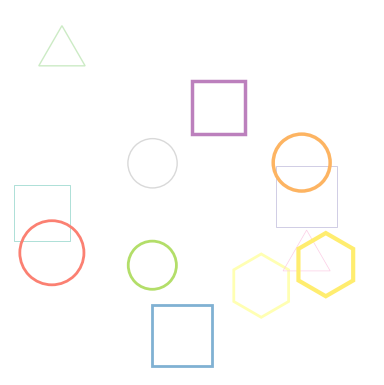[{"shape": "square", "thickness": 0.5, "radius": 0.37, "center": [0.109, 0.447]}, {"shape": "hexagon", "thickness": 2, "radius": 0.41, "center": [0.678, 0.258]}, {"shape": "square", "thickness": 0.5, "radius": 0.39, "center": [0.796, 0.491]}, {"shape": "circle", "thickness": 2, "radius": 0.42, "center": [0.135, 0.343]}, {"shape": "square", "thickness": 2, "radius": 0.39, "center": [0.473, 0.129]}, {"shape": "circle", "thickness": 2.5, "radius": 0.37, "center": [0.784, 0.578]}, {"shape": "circle", "thickness": 2, "radius": 0.31, "center": [0.396, 0.311]}, {"shape": "triangle", "thickness": 0.5, "radius": 0.35, "center": [0.796, 0.332]}, {"shape": "circle", "thickness": 1, "radius": 0.32, "center": [0.396, 0.576]}, {"shape": "square", "thickness": 2.5, "radius": 0.35, "center": [0.567, 0.72]}, {"shape": "triangle", "thickness": 1, "radius": 0.35, "center": [0.161, 0.864]}, {"shape": "hexagon", "thickness": 3, "radius": 0.41, "center": [0.846, 0.313]}]